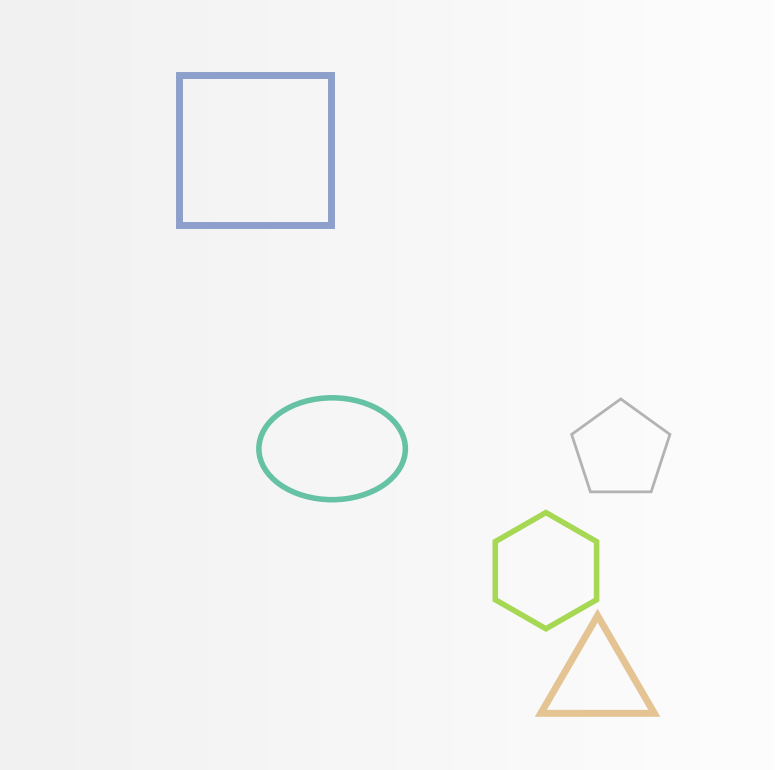[{"shape": "oval", "thickness": 2, "radius": 0.47, "center": [0.429, 0.417]}, {"shape": "square", "thickness": 2.5, "radius": 0.49, "center": [0.329, 0.806]}, {"shape": "hexagon", "thickness": 2, "radius": 0.38, "center": [0.704, 0.259]}, {"shape": "triangle", "thickness": 2.5, "radius": 0.42, "center": [0.771, 0.116]}, {"shape": "pentagon", "thickness": 1, "radius": 0.33, "center": [0.801, 0.415]}]